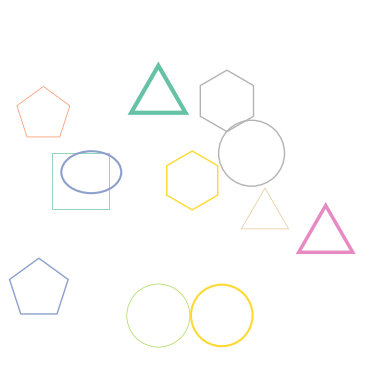[{"shape": "square", "thickness": 0.5, "radius": 0.36, "center": [0.209, 0.529]}, {"shape": "triangle", "thickness": 3, "radius": 0.41, "center": [0.411, 0.748]}, {"shape": "pentagon", "thickness": 0.5, "radius": 0.36, "center": [0.113, 0.703]}, {"shape": "oval", "thickness": 1.5, "radius": 0.39, "center": [0.237, 0.553]}, {"shape": "pentagon", "thickness": 1, "radius": 0.4, "center": [0.101, 0.249]}, {"shape": "triangle", "thickness": 2.5, "radius": 0.41, "center": [0.846, 0.385]}, {"shape": "circle", "thickness": 0.5, "radius": 0.41, "center": [0.411, 0.18]}, {"shape": "hexagon", "thickness": 1, "radius": 0.38, "center": [0.499, 0.531]}, {"shape": "circle", "thickness": 1.5, "radius": 0.4, "center": [0.576, 0.181]}, {"shape": "triangle", "thickness": 0.5, "radius": 0.35, "center": [0.688, 0.441]}, {"shape": "circle", "thickness": 1, "radius": 0.43, "center": [0.653, 0.602]}, {"shape": "hexagon", "thickness": 1, "radius": 0.4, "center": [0.589, 0.738]}]